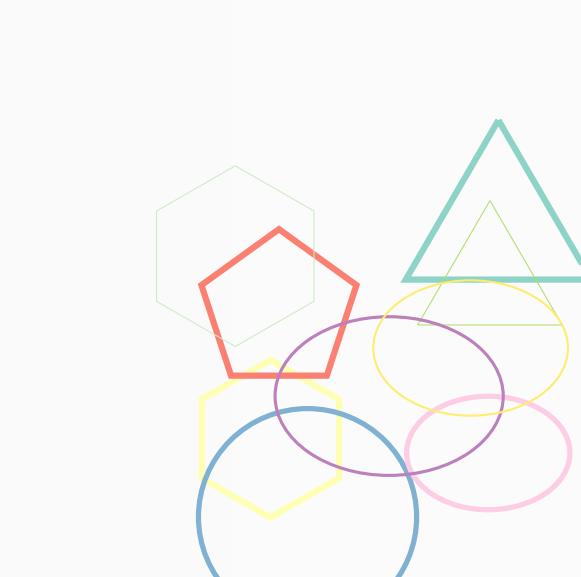[{"shape": "triangle", "thickness": 3, "radius": 0.92, "center": [0.858, 0.607]}, {"shape": "hexagon", "thickness": 3, "radius": 0.68, "center": [0.465, 0.239]}, {"shape": "pentagon", "thickness": 3, "radius": 0.7, "center": [0.48, 0.462]}, {"shape": "circle", "thickness": 2.5, "radius": 0.94, "center": [0.529, 0.104]}, {"shape": "triangle", "thickness": 0.5, "radius": 0.72, "center": [0.843, 0.508]}, {"shape": "oval", "thickness": 2.5, "radius": 0.7, "center": [0.84, 0.215]}, {"shape": "oval", "thickness": 1.5, "radius": 0.98, "center": [0.67, 0.313]}, {"shape": "hexagon", "thickness": 0.5, "radius": 0.78, "center": [0.405, 0.556]}, {"shape": "oval", "thickness": 1, "radius": 0.84, "center": [0.81, 0.397]}]